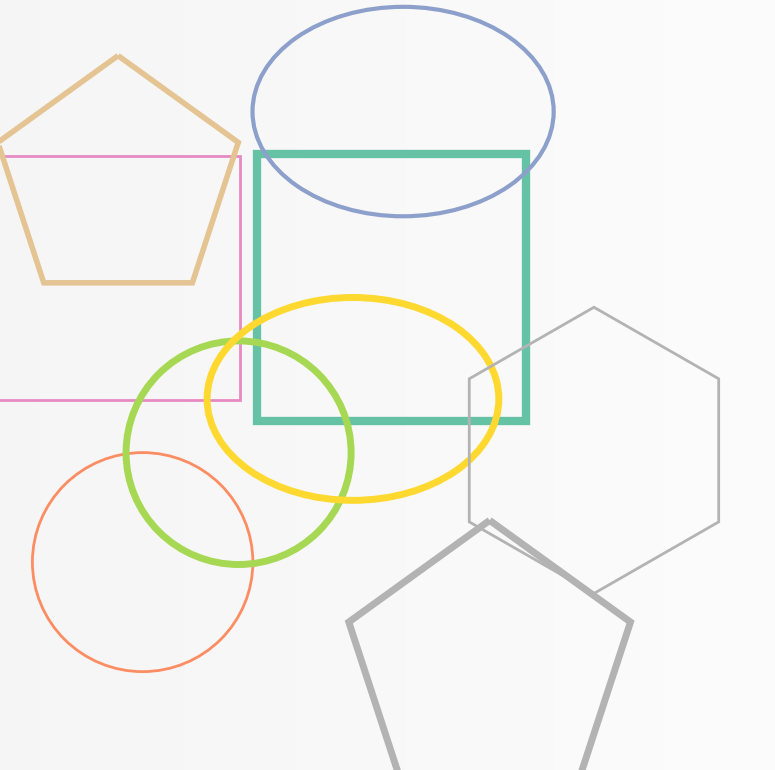[{"shape": "square", "thickness": 3, "radius": 0.87, "center": [0.505, 0.627]}, {"shape": "circle", "thickness": 1, "radius": 0.71, "center": [0.184, 0.27]}, {"shape": "oval", "thickness": 1.5, "radius": 0.97, "center": [0.52, 0.855]}, {"shape": "square", "thickness": 1, "radius": 0.79, "center": [0.151, 0.639]}, {"shape": "circle", "thickness": 2.5, "radius": 0.73, "center": [0.308, 0.412]}, {"shape": "oval", "thickness": 2.5, "radius": 0.94, "center": [0.455, 0.482]}, {"shape": "pentagon", "thickness": 2, "radius": 0.82, "center": [0.152, 0.765]}, {"shape": "hexagon", "thickness": 1, "radius": 0.93, "center": [0.766, 0.415]}, {"shape": "pentagon", "thickness": 2.5, "radius": 0.96, "center": [0.632, 0.133]}]